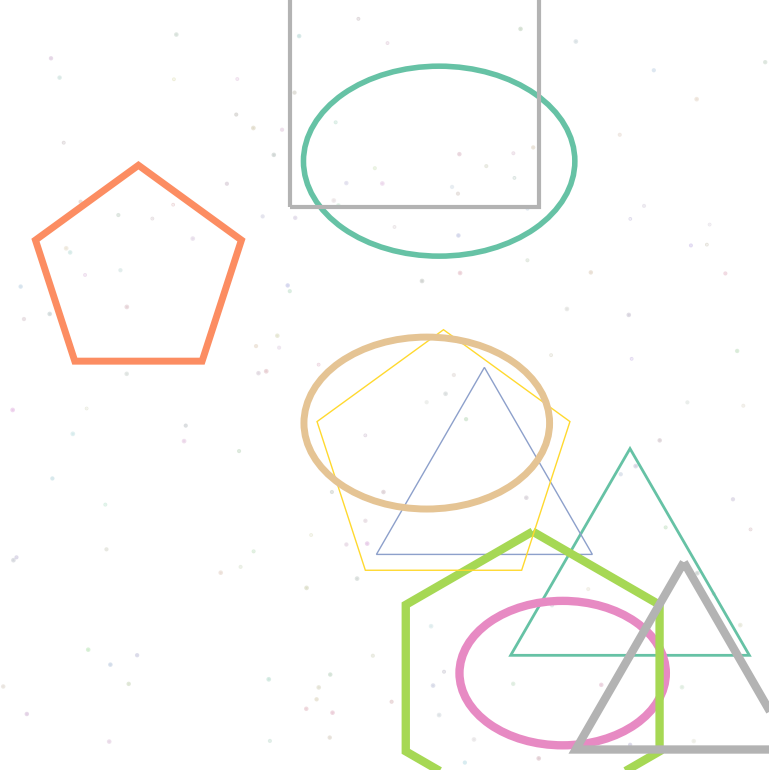[{"shape": "oval", "thickness": 2, "radius": 0.88, "center": [0.57, 0.791]}, {"shape": "triangle", "thickness": 1, "radius": 0.89, "center": [0.818, 0.238]}, {"shape": "pentagon", "thickness": 2.5, "radius": 0.7, "center": [0.18, 0.645]}, {"shape": "triangle", "thickness": 0.5, "radius": 0.81, "center": [0.629, 0.361]}, {"shape": "oval", "thickness": 3, "radius": 0.67, "center": [0.731, 0.126]}, {"shape": "hexagon", "thickness": 3, "radius": 0.95, "center": [0.692, 0.119]}, {"shape": "pentagon", "thickness": 0.5, "radius": 0.86, "center": [0.576, 0.399]}, {"shape": "oval", "thickness": 2.5, "radius": 0.8, "center": [0.554, 0.451]}, {"shape": "square", "thickness": 1.5, "radius": 0.81, "center": [0.538, 0.893]}, {"shape": "triangle", "thickness": 3, "radius": 0.81, "center": [0.888, 0.108]}]